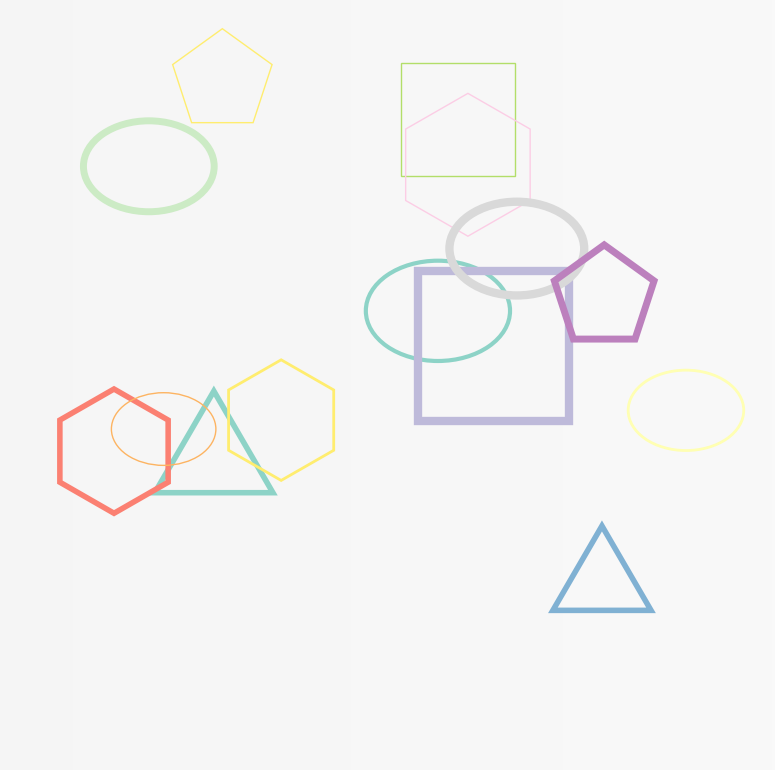[{"shape": "triangle", "thickness": 2, "radius": 0.44, "center": [0.276, 0.404]}, {"shape": "oval", "thickness": 1.5, "radius": 0.47, "center": [0.565, 0.596]}, {"shape": "oval", "thickness": 1, "radius": 0.37, "center": [0.885, 0.467]}, {"shape": "square", "thickness": 3, "radius": 0.49, "center": [0.636, 0.551]}, {"shape": "hexagon", "thickness": 2, "radius": 0.4, "center": [0.147, 0.414]}, {"shape": "triangle", "thickness": 2, "radius": 0.37, "center": [0.777, 0.244]}, {"shape": "oval", "thickness": 0.5, "radius": 0.34, "center": [0.211, 0.443]}, {"shape": "square", "thickness": 0.5, "radius": 0.37, "center": [0.591, 0.845]}, {"shape": "hexagon", "thickness": 0.5, "radius": 0.46, "center": [0.604, 0.786]}, {"shape": "oval", "thickness": 3, "radius": 0.43, "center": [0.667, 0.677]}, {"shape": "pentagon", "thickness": 2.5, "radius": 0.34, "center": [0.78, 0.614]}, {"shape": "oval", "thickness": 2.5, "radius": 0.42, "center": [0.192, 0.784]}, {"shape": "hexagon", "thickness": 1, "radius": 0.39, "center": [0.363, 0.454]}, {"shape": "pentagon", "thickness": 0.5, "radius": 0.34, "center": [0.287, 0.895]}]